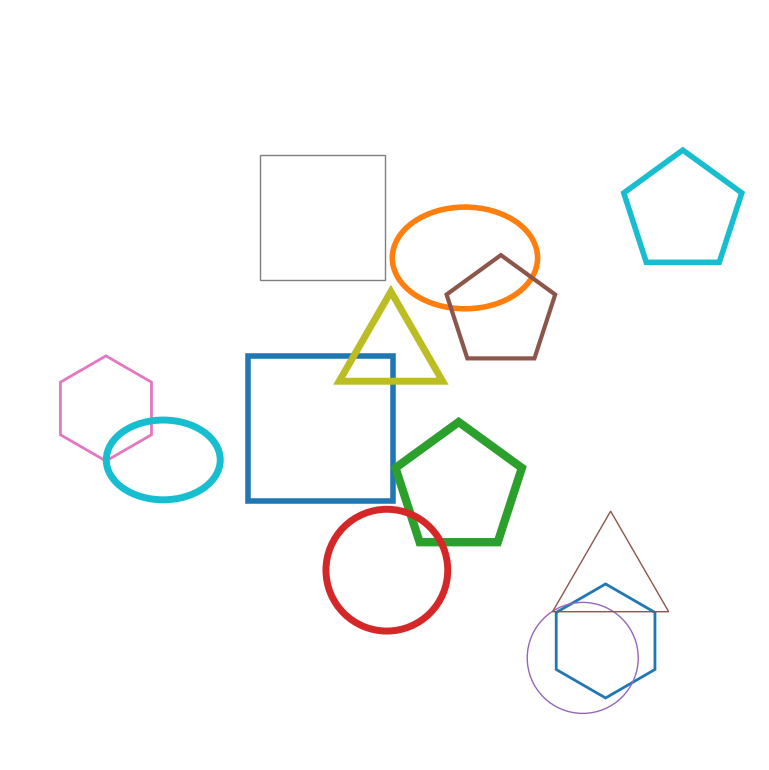[{"shape": "hexagon", "thickness": 1, "radius": 0.37, "center": [0.786, 0.168]}, {"shape": "square", "thickness": 2, "radius": 0.47, "center": [0.417, 0.444]}, {"shape": "oval", "thickness": 2, "radius": 0.47, "center": [0.604, 0.665]}, {"shape": "pentagon", "thickness": 3, "radius": 0.43, "center": [0.596, 0.366]}, {"shape": "circle", "thickness": 2.5, "radius": 0.4, "center": [0.502, 0.26]}, {"shape": "circle", "thickness": 0.5, "radius": 0.36, "center": [0.757, 0.146]}, {"shape": "pentagon", "thickness": 1.5, "radius": 0.37, "center": [0.65, 0.595]}, {"shape": "triangle", "thickness": 0.5, "radius": 0.44, "center": [0.793, 0.249]}, {"shape": "hexagon", "thickness": 1, "radius": 0.34, "center": [0.138, 0.47]}, {"shape": "square", "thickness": 0.5, "radius": 0.41, "center": [0.419, 0.718]}, {"shape": "triangle", "thickness": 2.5, "radius": 0.39, "center": [0.508, 0.544]}, {"shape": "pentagon", "thickness": 2, "radius": 0.4, "center": [0.887, 0.725]}, {"shape": "oval", "thickness": 2.5, "radius": 0.37, "center": [0.212, 0.403]}]